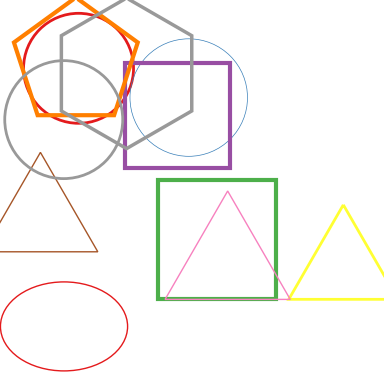[{"shape": "oval", "thickness": 1, "radius": 0.83, "center": [0.166, 0.152]}, {"shape": "circle", "thickness": 2, "radius": 0.71, "center": [0.204, 0.823]}, {"shape": "circle", "thickness": 0.5, "radius": 0.76, "center": [0.49, 0.747]}, {"shape": "square", "thickness": 3, "radius": 0.77, "center": [0.563, 0.377]}, {"shape": "square", "thickness": 3, "radius": 0.68, "center": [0.461, 0.7]}, {"shape": "pentagon", "thickness": 3, "radius": 0.85, "center": [0.197, 0.838]}, {"shape": "triangle", "thickness": 2, "radius": 0.82, "center": [0.892, 0.304]}, {"shape": "triangle", "thickness": 1, "radius": 0.86, "center": [0.105, 0.432]}, {"shape": "triangle", "thickness": 1, "radius": 0.94, "center": [0.591, 0.316]}, {"shape": "circle", "thickness": 2, "radius": 0.77, "center": [0.166, 0.689]}, {"shape": "hexagon", "thickness": 2.5, "radius": 0.98, "center": [0.329, 0.81]}]